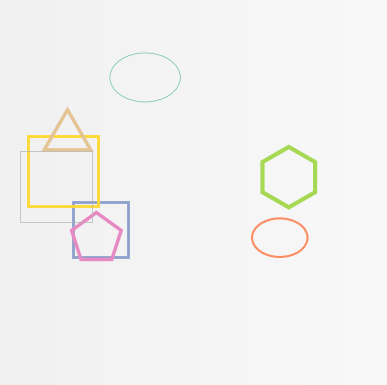[{"shape": "oval", "thickness": 0.5, "radius": 0.45, "center": [0.374, 0.799]}, {"shape": "oval", "thickness": 1.5, "radius": 0.36, "center": [0.722, 0.383]}, {"shape": "square", "thickness": 2, "radius": 0.36, "center": [0.258, 0.404]}, {"shape": "pentagon", "thickness": 2.5, "radius": 0.34, "center": [0.249, 0.381]}, {"shape": "hexagon", "thickness": 3, "radius": 0.39, "center": [0.745, 0.54]}, {"shape": "square", "thickness": 2, "radius": 0.45, "center": [0.164, 0.556]}, {"shape": "triangle", "thickness": 2.5, "radius": 0.35, "center": [0.174, 0.645]}, {"shape": "square", "thickness": 0.5, "radius": 0.46, "center": [0.145, 0.516]}]